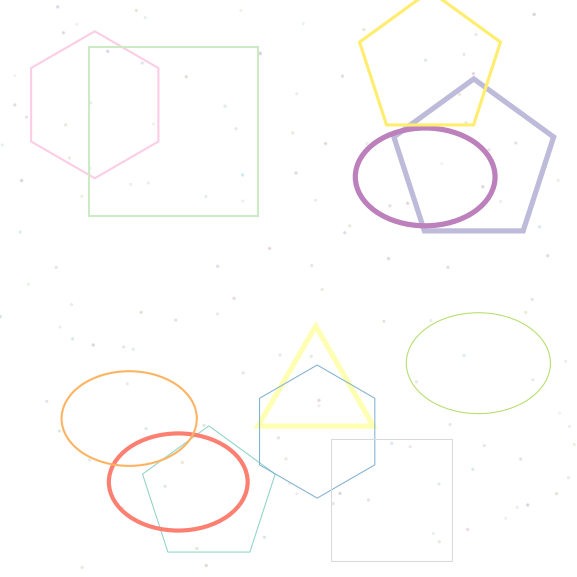[{"shape": "pentagon", "thickness": 0.5, "radius": 0.6, "center": [0.362, 0.141]}, {"shape": "triangle", "thickness": 2.5, "radius": 0.58, "center": [0.547, 0.319]}, {"shape": "pentagon", "thickness": 2.5, "radius": 0.73, "center": [0.82, 0.717]}, {"shape": "oval", "thickness": 2, "radius": 0.6, "center": [0.309, 0.165]}, {"shape": "hexagon", "thickness": 0.5, "radius": 0.58, "center": [0.549, 0.252]}, {"shape": "oval", "thickness": 1, "radius": 0.59, "center": [0.224, 0.274]}, {"shape": "oval", "thickness": 0.5, "radius": 0.62, "center": [0.828, 0.37]}, {"shape": "hexagon", "thickness": 1, "radius": 0.64, "center": [0.164, 0.818]}, {"shape": "square", "thickness": 0.5, "radius": 0.53, "center": [0.678, 0.133]}, {"shape": "oval", "thickness": 2.5, "radius": 0.6, "center": [0.736, 0.693]}, {"shape": "square", "thickness": 1, "radius": 0.73, "center": [0.301, 0.771]}, {"shape": "pentagon", "thickness": 1.5, "radius": 0.64, "center": [0.745, 0.887]}]